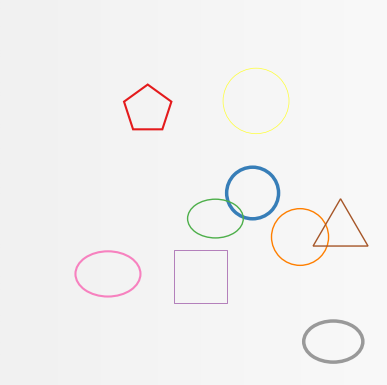[{"shape": "pentagon", "thickness": 1.5, "radius": 0.32, "center": [0.381, 0.716]}, {"shape": "circle", "thickness": 2.5, "radius": 0.34, "center": [0.652, 0.499]}, {"shape": "oval", "thickness": 1, "radius": 0.36, "center": [0.556, 0.432]}, {"shape": "square", "thickness": 0.5, "radius": 0.34, "center": [0.516, 0.282]}, {"shape": "circle", "thickness": 1, "radius": 0.37, "center": [0.774, 0.384]}, {"shape": "circle", "thickness": 0.5, "radius": 0.43, "center": [0.661, 0.738]}, {"shape": "triangle", "thickness": 1, "radius": 0.41, "center": [0.879, 0.402]}, {"shape": "oval", "thickness": 1.5, "radius": 0.42, "center": [0.279, 0.289]}, {"shape": "oval", "thickness": 2.5, "radius": 0.38, "center": [0.86, 0.113]}]